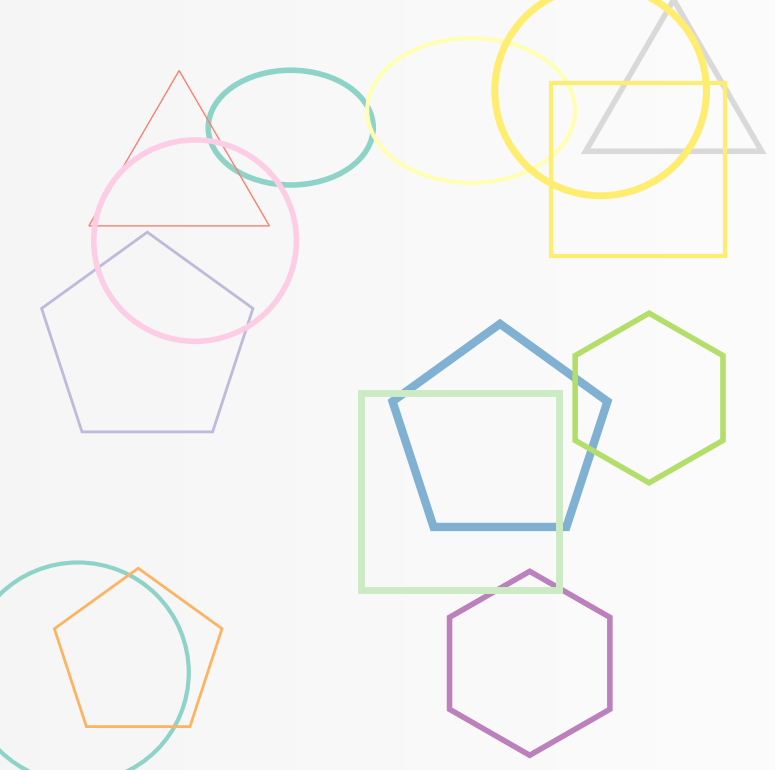[{"shape": "oval", "thickness": 2, "radius": 0.53, "center": [0.375, 0.834]}, {"shape": "circle", "thickness": 1.5, "radius": 0.72, "center": [0.101, 0.127]}, {"shape": "oval", "thickness": 1.5, "radius": 0.67, "center": [0.608, 0.856]}, {"shape": "pentagon", "thickness": 1, "radius": 0.72, "center": [0.19, 0.555]}, {"shape": "triangle", "thickness": 0.5, "radius": 0.67, "center": [0.231, 0.774]}, {"shape": "pentagon", "thickness": 3, "radius": 0.73, "center": [0.645, 0.434]}, {"shape": "pentagon", "thickness": 1, "radius": 0.57, "center": [0.178, 0.148]}, {"shape": "hexagon", "thickness": 2, "radius": 0.55, "center": [0.838, 0.483]}, {"shape": "circle", "thickness": 2, "radius": 0.65, "center": [0.252, 0.687]}, {"shape": "triangle", "thickness": 2, "radius": 0.66, "center": [0.869, 0.869]}, {"shape": "hexagon", "thickness": 2, "radius": 0.6, "center": [0.683, 0.139]}, {"shape": "square", "thickness": 2.5, "radius": 0.64, "center": [0.593, 0.361]}, {"shape": "square", "thickness": 1.5, "radius": 0.56, "center": [0.823, 0.78]}, {"shape": "circle", "thickness": 2.5, "radius": 0.68, "center": [0.775, 0.882]}]